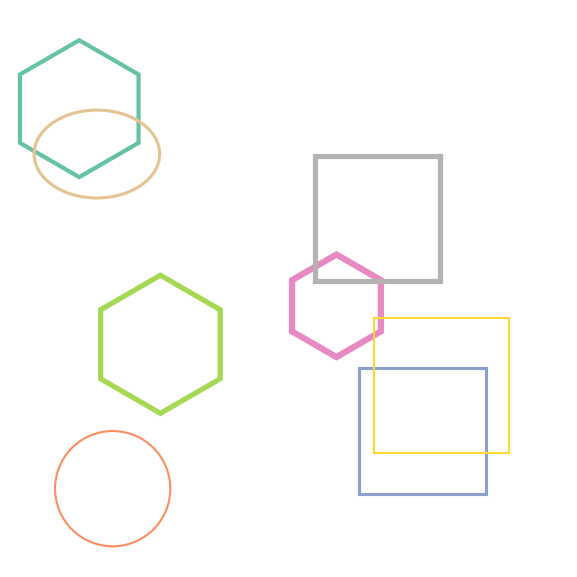[{"shape": "hexagon", "thickness": 2, "radius": 0.59, "center": [0.137, 0.811]}, {"shape": "circle", "thickness": 1, "radius": 0.5, "center": [0.195, 0.153]}, {"shape": "square", "thickness": 1.5, "radius": 0.55, "center": [0.731, 0.253]}, {"shape": "hexagon", "thickness": 3, "radius": 0.44, "center": [0.583, 0.47]}, {"shape": "hexagon", "thickness": 2.5, "radius": 0.6, "center": [0.278, 0.403]}, {"shape": "square", "thickness": 1, "radius": 0.58, "center": [0.765, 0.332]}, {"shape": "oval", "thickness": 1.5, "radius": 0.54, "center": [0.168, 0.732]}, {"shape": "square", "thickness": 2.5, "radius": 0.54, "center": [0.654, 0.62]}]